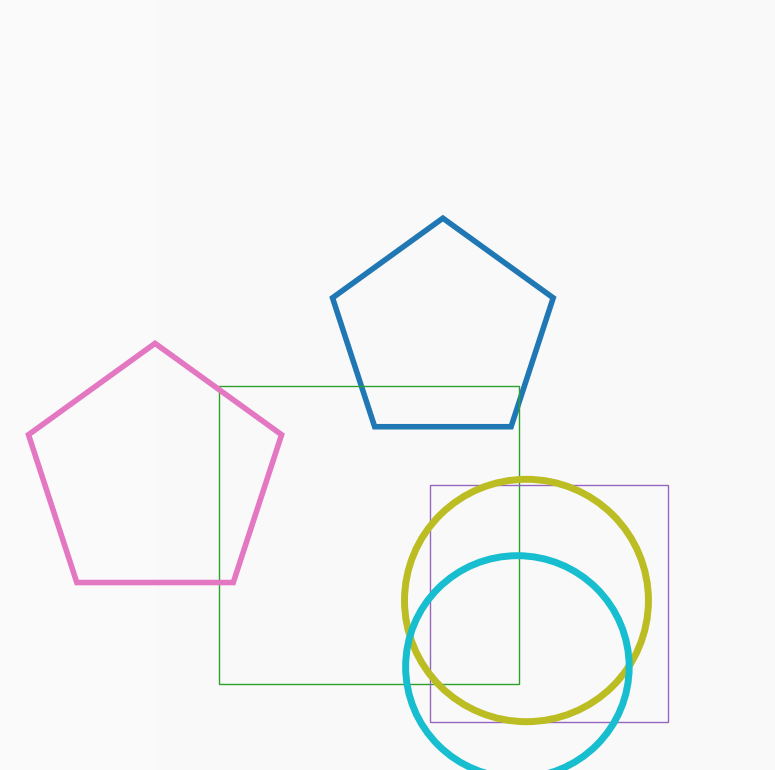[{"shape": "pentagon", "thickness": 2, "radius": 0.75, "center": [0.571, 0.567]}, {"shape": "square", "thickness": 0.5, "radius": 0.97, "center": [0.476, 0.306]}, {"shape": "square", "thickness": 0.5, "radius": 0.77, "center": [0.708, 0.216]}, {"shape": "pentagon", "thickness": 2, "radius": 0.86, "center": [0.2, 0.382]}, {"shape": "circle", "thickness": 2.5, "radius": 0.79, "center": [0.679, 0.22]}, {"shape": "circle", "thickness": 2.5, "radius": 0.72, "center": [0.668, 0.134]}]